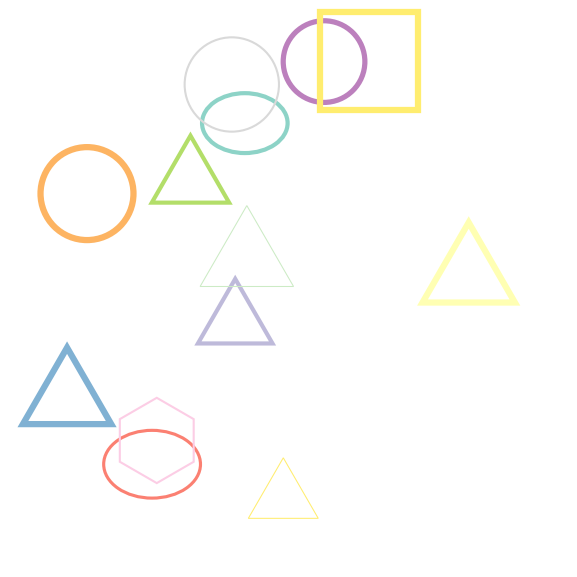[{"shape": "oval", "thickness": 2, "radius": 0.37, "center": [0.424, 0.786]}, {"shape": "triangle", "thickness": 3, "radius": 0.46, "center": [0.812, 0.521]}, {"shape": "triangle", "thickness": 2, "radius": 0.37, "center": [0.407, 0.442]}, {"shape": "oval", "thickness": 1.5, "radius": 0.42, "center": [0.263, 0.195]}, {"shape": "triangle", "thickness": 3, "radius": 0.44, "center": [0.116, 0.309]}, {"shape": "circle", "thickness": 3, "radius": 0.4, "center": [0.151, 0.664]}, {"shape": "triangle", "thickness": 2, "radius": 0.39, "center": [0.33, 0.687]}, {"shape": "hexagon", "thickness": 1, "radius": 0.37, "center": [0.271, 0.236]}, {"shape": "circle", "thickness": 1, "radius": 0.41, "center": [0.401, 0.853]}, {"shape": "circle", "thickness": 2.5, "radius": 0.35, "center": [0.561, 0.892]}, {"shape": "triangle", "thickness": 0.5, "radius": 0.47, "center": [0.427, 0.55]}, {"shape": "square", "thickness": 3, "radius": 0.42, "center": [0.639, 0.893]}, {"shape": "triangle", "thickness": 0.5, "radius": 0.35, "center": [0.491, 0.137]}]